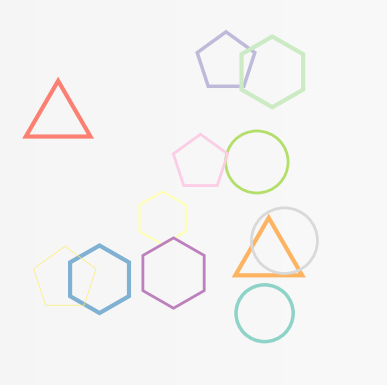[{"shape": "circle", "thickness": 2.5, "radius": 0.37, "center": [0.683, 0.186]}, {"shape": "hexagon", "thickness": 1.5, "radius": 0.34, "center": [0.42, 0.433]}, {"shape": "pentagon", "thickness": 2.5, "radius": 0.39, "center": [0.583, 0.839]}, {"shape": "triangle", "thickness": 3, "radius": 0.48, "center": [0.15, 0.694]}, {"shape": "hexagon", "thickness": 3, "radius": 0.44, "center": [0.257, 0.275]}, {"shape": "triangle", "thickness": 3, "radius": 0.5, "center": [0.693, 0.335]}, {"shape": "circle", "thickness": 2, "radius": 0.4, "center": [0.663, 0.579]}, {"shape": "pentagon", "thickness": 2, "radius": 0.37, "center": [0.517, 0.578]}, {"shape": "circle", "thickness": 2, "radius": 0.43, "center": [0.734, 0.375]}, {"shape": "hexagon", "thickness": 2, "radius": 0.46, "center": [0.448, 0.291]}, {"shape": "hexagon", "thickness": 3, "radius": 0.46, "center": [0.703, 0.813]}, {"shape": "pentagon", "thickness": 0.5, "radius": 0.42, "center": [0.167, 0.276]}]